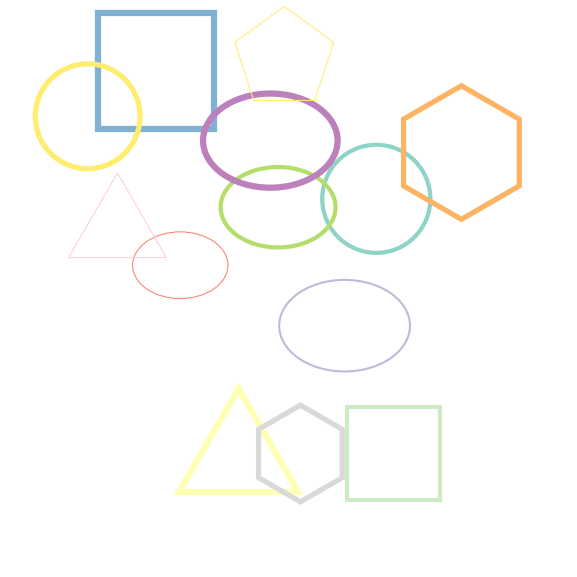[{"shape": "circle", "thickness": 2, "radius": 0.47, "center": [0.652, 0.655]}, {"shape": "triangle", "thickness": 3, "radius": 0.6, "center": [0.413, 0.207]}, {"shape": "oval", "thickness": 1, "radius": 0.57, "center": [0.597, 0.435]}, {"shape": "oval", "thickness": 0.5, "radius": 0.41, "center": [0.312, 0.54]}, {"shape": "square", "thickness": 3, "radius": 0.5, "center": [0.27, 0.876]}, {"shape": "hexagon", "thickness": 2.5, "radius": 0.58, "center": [0.799, 0.735]}, {"shape": "oval", "thickness": 2, "radius": 0.5, "center": [0.482, 0.64]}, {"shape": "triangle", "thickness": 0.5, "radius": 0.49, "center": [0.203, 0.602]}, {"shape": "hexagon", "thickness": 2.5, "radius": 0.42, "center": [0.52, 0.214]}, {"shape": "oval", "thickness": 3, "radius": 0.58, "center": [0.468, 0.756]}, {"shape": "square", "thickness": 2, "radius": 0.4, "center": [0.681, 0.214]}, {"shape": "circle", "thickness": 2.5, "radius": 0.45, "center": [0.152, 0.798]}, {"shape": "pentagon", "thickness": 0.5, "radius": 0.45, "center": [0.492, 0.898]}]